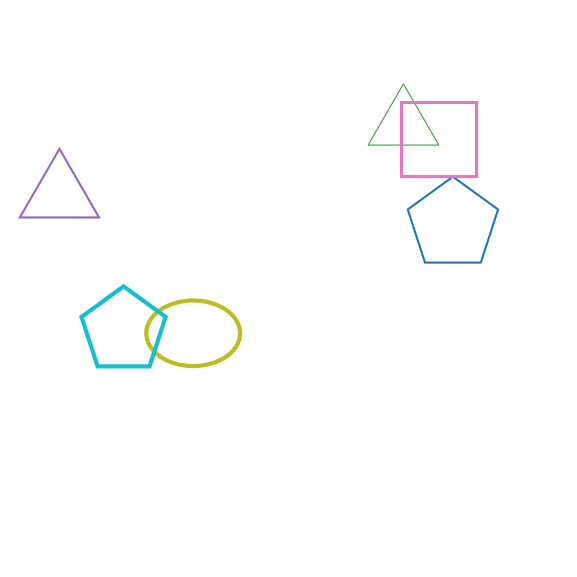[{"shape": "pentagon", "thickness": 1, "radius": 0.41, "center": [0.784, 0.611]}, {"shape": "triangle", "thickness": 0.5, "radius": 0.35, "center": [0.699, 0.783]}, {"shape": "triangle", "thickness": 1, "radius": 0.4, "center": [0.103, 0.662]}, {"shape": "square", "thickness": 1.5, "radius": 0.32, "center": [0.76, 0.759]}, {"shape": "oval", "thickness": 2, "radius": 0.41, "center": [0.335, 0.422]}, {"shape": "pentagon", "thickness": 2, "radius": 0.38, "center": [0.214, 0.427]}]